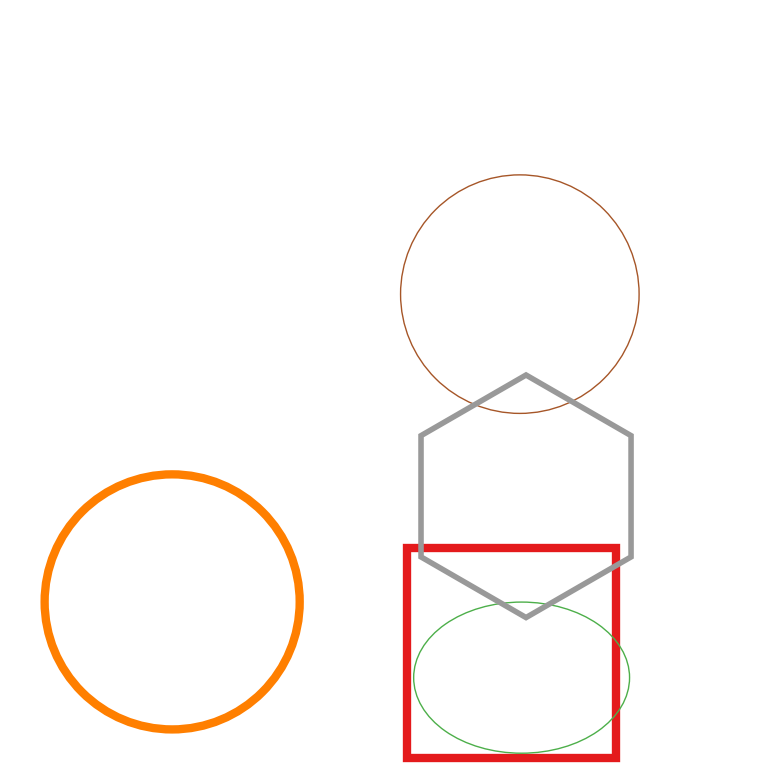[{"shape": "square", "thickness": 3, "radius": 0.68, "center": [0.664, 0.152]}, {"shape": "oval", "thickness": 0.5, "radius": 0.7, "center": [0.677, 0.12]}, {"shape": "circle", "thickness": 3, "radius": 0.83, "center": [0.224, 0.218]}, {"shape": "circle", "thickness": 0.5, "radius": 0.77, "center": [0.675, 0.618]}, {"shape": "hexagon", "thickness": 2, "radius": 0.79, "center": [0.683, 0.355]}]